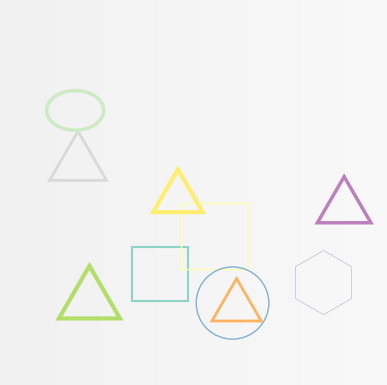[{"shape": "square", "thickness": 1.5, "radius": 0.36, "center": [0.413, 0.288]}, {"shape": "square", "thickness": 1, "radius": 0.43, "center": [0.554, 0.387]}, {"shape": "hexagon", "thickness": 0.5, "radius": 0.42, "center": [0.835, 0.266]}, {"shape": "circle", "thickness": 1, "radius": 0.47, "center": [0.6, 0.213]}, {"shape": "triangle", "thickness": 2, "radius": 0.37, "center": [0.611, 0.203]}, {"shape": "triangle", "thickness": 3, "radius": 0.45, "center": [0.231, 0.218]}, {"shape": "triangle", "thickness": 2, "radius": 0.43, "center": [0.201, 0.574]}, {"shape": "triangle", "thickness": 2.5, "radius": 0.4, "center": [0.888, 0.461]}, {"shape": "oval", "thickness": 2.5, "radius": 0.37, "center": [0.194, 0.713]}, {"shape": "triangle", "thickness": 3, "radius": 0.37, "center": [0.459, 0.486]}]